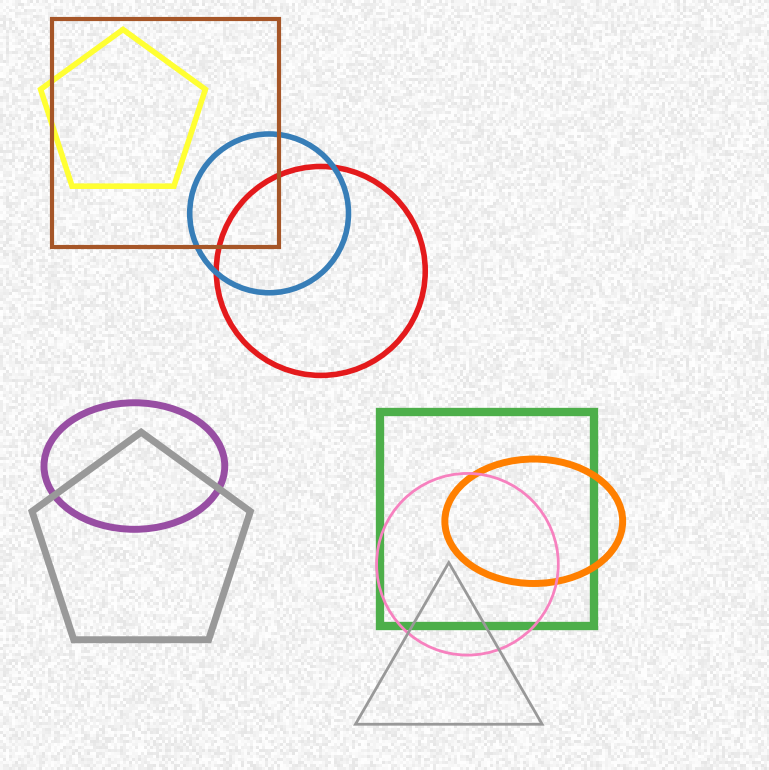[{"shape": "circle", "thickness": 2, "radius": 0.68, "center": [0.417, 0.648]}, {"shape": "circle", "thickness": 2, "radius": 0.52, "center": [0.35, 0.723]}, {"shape": "square", "thickness": 3, "radius": 0.69, "center": [0.633, 0.326]}, {"shape": "oval", "thickness": 2.5, "radius": 0.59, "center": [0.175, 0.395]}, {"shape": "oval", "thickness": 2.5, "radius": 0.58, "center": [0.693, 0.323]}, {"shape": "pentagon", "thickness": 2, "radius": 0.56, "center": [0.16, 0.849]}, {"shape": "square", "thickness": 1.5, "radius": 0.74, "center": [0.215, 0.828]}, {"shape": "circle", "thickness": 1, "radius": 0.59, "center": [0.607, 0.267]}, {"shape": "pentagon", "thickness": 2.5, "radius": 0.75, "center": [0.183, 0.29]}, {"shape": "triangle", "thickness": 1, "radius": 0.7, "center": [0.583, 0.129]}]